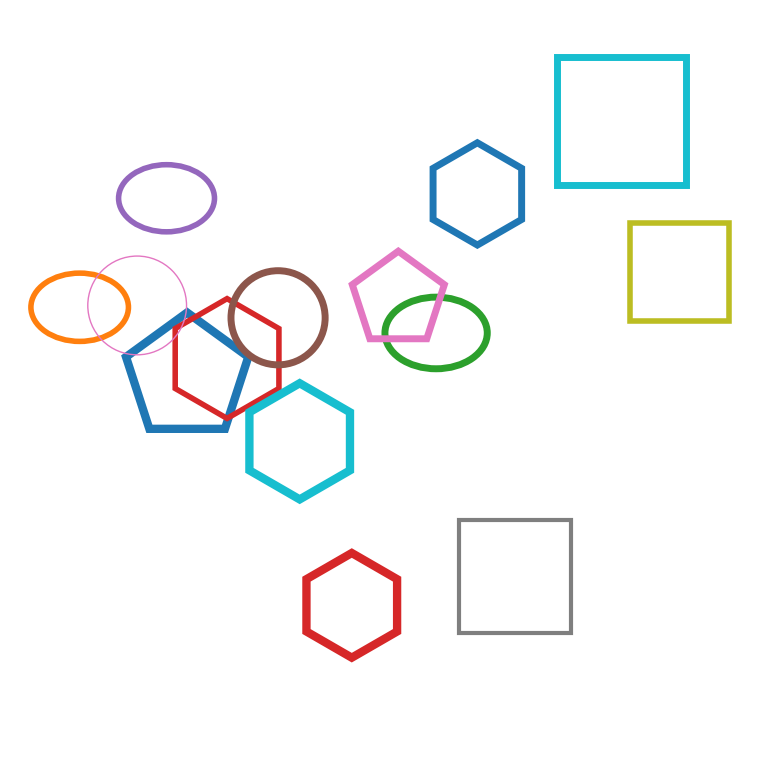[{"shape": "pentagon", "thickness": 3, "radius": 0.42, "center": [0.243, 0.511]}, {"shape": "hexagon", "thickness": 2.5, "radius": 0.33, "center": [0.62, 0.748]}, {"shape": "oval", "thickness": 2, "radius": 0.32, "center": [0.103, 0.601]}, {"shape": "oval", "thickness": 2.5, "radius": 0.33, "center": [0.566, 0.568]}, {"shape": "hexagon", "thickness": 2, "radius": 0.39, "center": [0.295, 0.534]}, {"shape": "hexagon", "thickness": 3, "radius": 0.34, "center": [0.457, 0.214]}, {"shape": "oval", "thickness": 2, "radius": 0.31, "center": [0.216, 0.743]}, {"shape": "circle", "thickness": 2.5, "radius": 0.31, "center": [0.361, 0.587]}, {"shape": "circle", "thickness": 0.5, "radius": 0.32, "center": [0.178, 0.603]}, {"shape": "pentagon", "thickness": 2.5, "radius": 0.31, "center": [0.517, 0.611]}, {"shape": "square", "thickness": 1.5, "radius": 0.36, "center": [0.669, 0.251]}, {"shape": "square", "thickness": 2, "radius": 0.32, "center": [0.882, 0.647]}, {"shape": "hexagon", "thickness": 3, "radius": 0.38, "center": [0.389, 0.427]}, {"shape": "square", "thickness": 2.5, "radius": 0.42, "center": [0.807, 0.843]}]